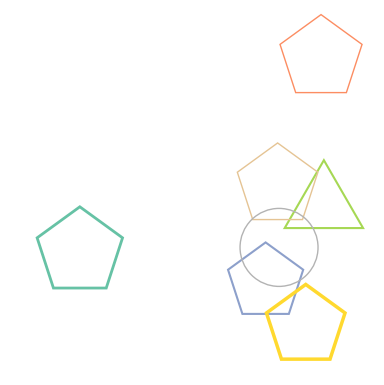[{"shape": "pentagon", "thickness": 2, "radius": 0.58, "center": [0.207, 0.346]}, {"shape": "pentagon", "thickness": 1, "radius": 0.56, "center": [0.834, 0.85]}, {"shape": "pentagon", "thickness": 1.5, "radius": 0.51, "center": [0.69, 0.268]}, {"shape": "triangle", "thickness": 1.5, "radius": 0.59, "center": [0.841, 0.466]}, {"shape": "pentagon", "thickness": 2.5, "radius": 0.54, "center": [0.794, 0.154]}, {"shape": "pentagon", "thickness": 1, "radius": 0.55, "center": [0.721, 0.519]}, {"shape": "circle", "thickness": 1, "radius": 0.51, "center": [0.725, 0.357]}]